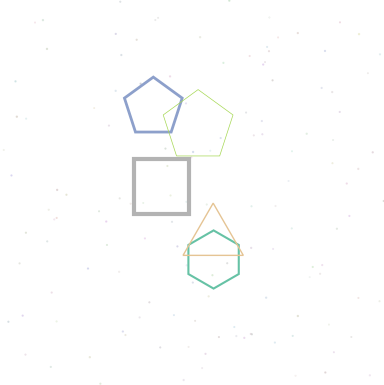[{"shape": "hexagon", "thickness": 1.5, "radius": 0.38, "center": [0.555, 0.326]}, {"shape": "pentagon", "thickness": 2, "radius": 0.39, "center": [0.398, 0.721]}, {"shape": "pentagon", "thickness": 0.5, "radius": 0.48, "center": [0.515, 0.672]}, {"shape": "triangle", "thickness": 1, "radius": 0.45, "center": [0.554, 0.382]}, {"shape": "square", "thickness": 3, "radius": 0.36, "center": [0.418, 0.516]}]